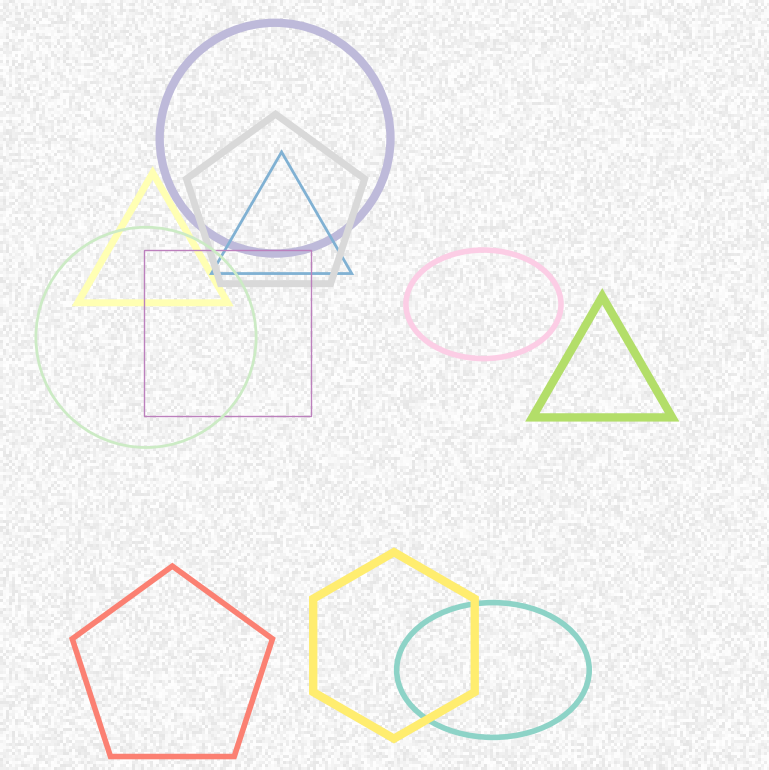[{"shape": "oval", "thickness": 2, "radius": 0.63, "center": [0.64, 0.13]}, {"shape": "triangle", "thickness": 2.5, "radius": 0.56, "center": [0.198, 0.663]}, {"shape": "circle", "thickness": 3, "radius": 0.75, "center": [0.357, 0.821]}, {"shape": "pentagon", "thickness": 2, "radius": 0.68, "center": [0.224, 0.128]}, {"shape": "triangle", "thickness": 1, "radius": 0.53, "center": [0.366, 0.697]}, {"shape": "triangle", "thickness": 3, "radius": 0.52, "center": [0.782, 0.51]}, {"shape": "oval", "thickness": 2, "radius": 0.5, "center": [0.628, 0.605]}, {"shape": "pentagon", "thickness": 2.5, "radius": 0.61, "center": [0.358, 0.73]}, {"shape": "square", "thickness": 0.5, "radius": 0.54, "center": [0.295, 0.568]}, {"shape": "circle", "thickness": 1, "radius": 0.72, "center": [0.19, 0.562]}, {"shape": "hexagon", "thickness": 3, "radius": 0.61, "center": [0.512, 0.162]}]